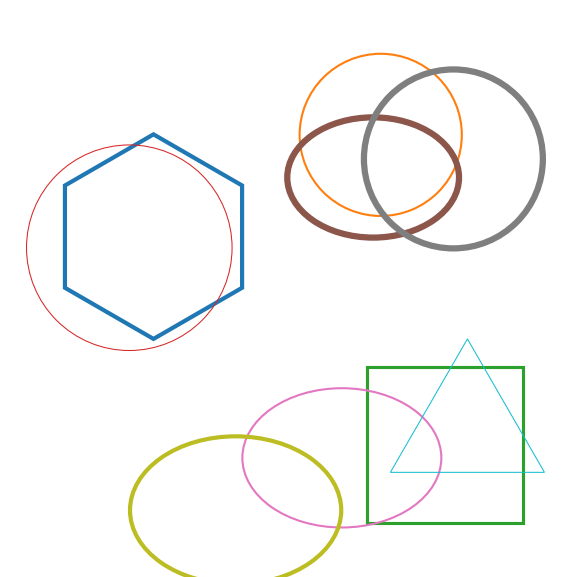[{"shape": "hexagon", "thickness": 2, "radius": 0.89, "center": [0.266, 0.589]}, {"shape": "circle", "thickness": 1, "radius": 0.7, "center": [0.659, 0.766]}, {"shape": "square", "thickness": 1.5, "radius": 0.68, "center": [0.77, 0.229]}, {"shape": "circle", "thickness": 0.5, "radius": 0.89, "center": [0.224, 0.57]}, {"shape": "oval", "thickness": 3, "radius": 0.74, "center": [0.646, 0.692]}, {"shape": "oval", "thickness": 1, "radius": 0.86, "center": [0.592, 0.206]}, {"shape": "circle", "thickness": 3, "radius": 0.77, "center": [0.785, 0.724]}, {"shape": "oval", "thickness": 2, "radius": 0.91, "center": [0.408, 0.116]}, {"shape": "triangle", "thickness": 0.5, "radius": 0.77, "center": [0.809, 0.258]}]